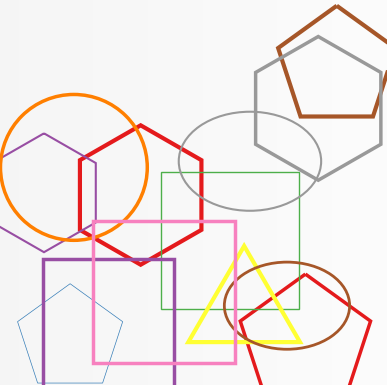[{"shape": "hexagon", "thickness": 3, "radius": 0.91, "center": [0.363, 0.493]}, {"shape": "pentagon", "thickness": 2.5, "radius": 0.88, "center": [0.788, 0.111]}, {"shape": "pentagon", "thickness": 0.5, "radius": 0.71, "center": [0.181, 0.12]}, {"shape": "square", "thickness": 1, "radius": 0.89, "center": [0.593, 0.376]}, {"shape": "hexagon", "thickness": 1.5, "radius": 0.77, "center": [0.114, 0.499]}, {"shape": "square", "thickness": 2.5, "radius": 0.84, "center": [0.28, 0.159]}, {"shape": "circle", "thickness": 2.5, "radius": 0.95, "center": [0.191, 0.565]}, {"shape": "triangle", "thickness": 3, "radius": 0.83, "center": [0.63, 0.195]}, {"shape": "pentagon", "thickness": 3, "radius": 0.8, "center": [0.869, 0.826]}, {"shape": "oval", "thickness": 2, "radius": 0.81, "center": [0.741, 0.206]}, {"shape": "square", "thickness": 2.5, "radius": 0.92, "center": [0.424, 0.241]}, {"shape": "oval", "thickness": 1.5, "radius": 0.92, "center": [0.645, 0.581]}, {"shape": "hexagon", "thickness": 2.5, "radius": 0.93, "center": [0.821, 0.718]}]